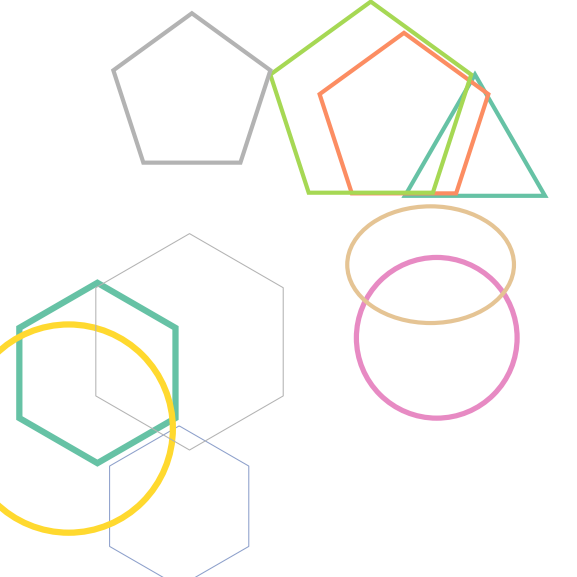[{"shape": "hexagon", "thickness": 3, "radius": 0.78, "center": [0.169, 0.353]}, {"shape": "triangle", "thickness": 2, "radius": 0.7, "center": [0.822, 0.73]}, {"shape": "pentagon", "thickness": 2, "radius": 0.77, "center": [0.7, 0.789]}, {"shape": "hexagon", "thickness": 0.5, "radius": 0.7, "center": [0.31, 0.123]}, {"shape": "circle", "thickness": 2.5, "radius": 0.7, "center": [0.756, 0.414]}, {"shape": "pentagon", "thickness": 2, "radius": 0.91, "center": [0.642, 0.813]}, {"shape": "circle", "thickness": 3, "radius": 0.9, "center": [0.119, 0.257]}, {"shape": "oval", "thickness": 2, "radius": 0.72, "center": [0.746, 0.541]}, {"shape": "hexagon", "thickness": 0.5, "radius": 0.94, "center": [0.328, 0.407]}, {"shape": "pentagon", "thickness": 2, "radius": 0.71, "center": [0.332, 0.833]}]